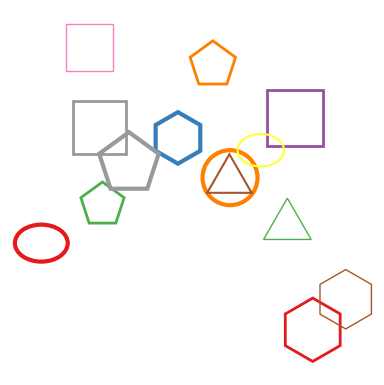[{"shape": "oval", "thickness": 3, "radius": 0.34, "center": [0.107, 0.369]}, {"shape": "hexagon", "thickness": 2, "radius": 0.41, "center": [0.812, 0.143]}, {"shape": "hexagon", "thickness": 3, "radius": 0.33, "center": [0.462, 0.642]}, {"shape": "pentagon", "thickness": 2, "radius": 0.3, "center": [0.266, 0.468]}, {"shape": "triangle", "thickness": 1, "radius": 0.36, "center": [0.746, 0.414]}, {"shape": "square", "thickness": 2, "radius": 0.36, "center": [0.766, 0.693]}, {"shape": "pentagon", "thickness": 2, "radius": 0.31, "center": [0.553, 0.832]}, {"shape": "circle", "thickness": 3, "radius": 0.36, "center": [0.597, 0.539]}, {"shape": "oval", "thickness": 1.5, "radius": 0.3, "center": [0.677, 0.61]}, {"shape": "triangle", "thickness": 1.5, "radius": 0.33, "center": [0.596, 0.533]}, {"shape": "hexagon", "thickness": 1, "radius": 0.39, "center": [0.898, 0.223]}, {"shape": "square", "thickness": 1, "radius": 0.3, "center": [0.231, 0.877]}, {"shape": "square", "thickness": 2, "radius": 0.34, "center": [0.258, 0.668]}, {"shape": "pentagon", "thickness": 3, "radius": 0.41, "center": [0.335, 0.576]}]